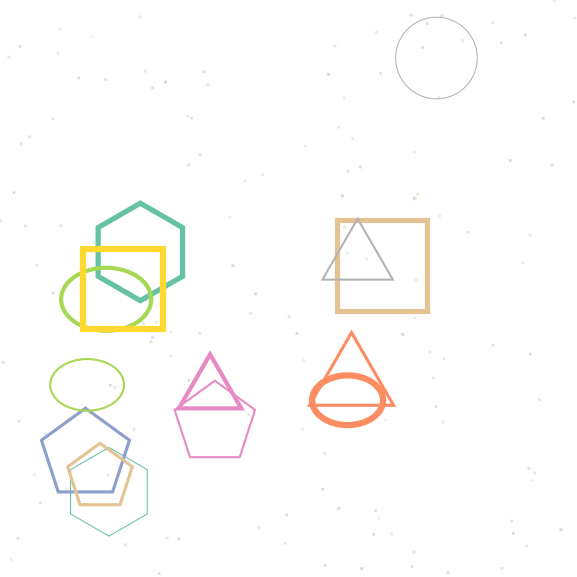[{"shape": "hexagon", "thickness": 2.5, "radius": 0.42, "center": [0.243, 0.563]}, {"shape": "hexagon", "thickness": 0.5, "radius": 0.38, "center": [0.189, 0.148]}, {"shape": "triangle", "thickness": 1.5, "radius": 0.42, "center": [0.609, 0.339]}, {"shape": "oval", "thickness": 3, "radius": 0.31, "center": [0.602, 0.306]}, {"shape": "pentagon", "thickness": 1.5, "radius": 0.4, "center": [0.148, 0.212]}, {"shape": "pentagon", "thickness": 1, "radius": 0.37, "center": [0.372, 0.267]}, {"shape": "triangle", "thickness": 2, "radius": 0.31, "center": [0.364, 0.323]}, {"shape": "oval", "thickness": 1, "radius": 0.32, "center": [0.151, 0.333]}, {"shape": "oval", "thickness": 2, "radius": 0.39, "center": [0.184, 0.481]}, {"shape": "square", "thickness": 3, "radius": 0.35, "center": [0.213, 0.498]}, {"shape": "pentagon", "thickness": 1.5, "radius": 0.29, "center": [0.173, 0.173]}, {"shape": "square", "thickness": 2.5, "radius": 0.39, "center": [0.661, 0.539]}, {"shape": "triangle", "thickness": 1, "radius": 0.35, "center": [0.619, 0.55]}, {"shape": "circle", "thickness": 0.5, "radius": 0.35, "center": [0.756, 0.899]}]